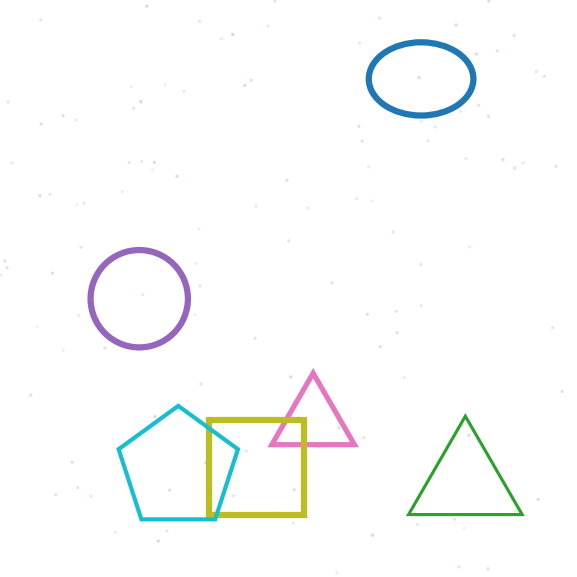[{"shape": "oval", "thickness": 3, "radius": 0.45, "center": [0.729, 0.862]}, {"shape": "triangle", "thickness": 1.5, "radius": 0.57, "center": [0.806, 0.165]}, {"shape": "circle", "thickness": 3, "radius": 0.42, "center": [0.241, 0.482]}, {"shape": "triangle", "thickness": 2.5, "radius": 0.41, "center": [0.542, 0.27]}, {"shape": "square", "thickness": 3, "radius": 0.41, "center": [0.443, 0.189]}, {"shape": "pentagon", "thickness": 2, "radius": 0.54, "center": [0.309, 0.188]}]